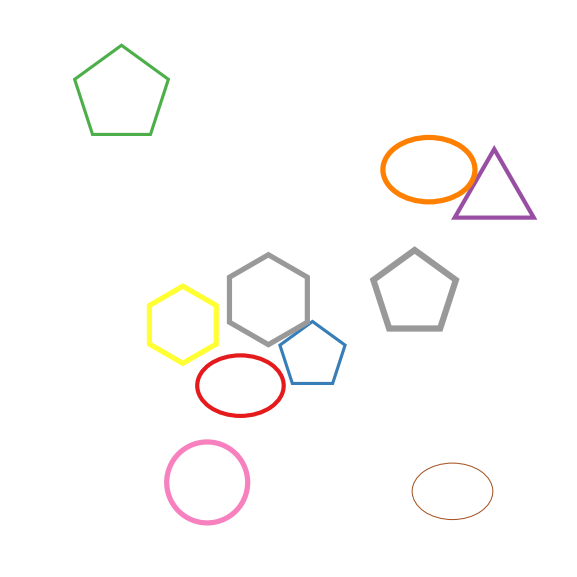[{"shape": "oval", "thickness": 2, "radius": 0.37, "center": [0.416, 0.331]}, {"shape": "pentagon", "thickness": 1.5, "radius": 0.3, "center": [0.541, 0.383]}, {"shape": "pentagon", "thickness": 1.5, "radius": 0.43, "center": [0.21, 0.835]}, {"shape": "triangle", "thickness": 2, "radius": 0.4, "center": [0.856, 0.662]}, {"shape": "oval", "thickness": 2.5, "radius": 0.4, "center": [0.743, 0.705]}, {"shape": "hexagon", "thickness": 2.5, "radius": 0.33, "center": [0.317, 0.437]}, {"shape": "oval", "thickness": 0.5, "radius": 0.35, "center": [0.784, 0.148]}, {"shape": "circle", "thickness": 2.5, "radius": 0.35, "center": [0.359, 0.164]}, {"shape": "pentagon", "thickness": 3, "radius": 0.38, "center": [0.718, 0.491]}, {"shape": "hexagon", "thickness": 2.5, "radius": 0.39, "center": [0.465, 0.48]}]